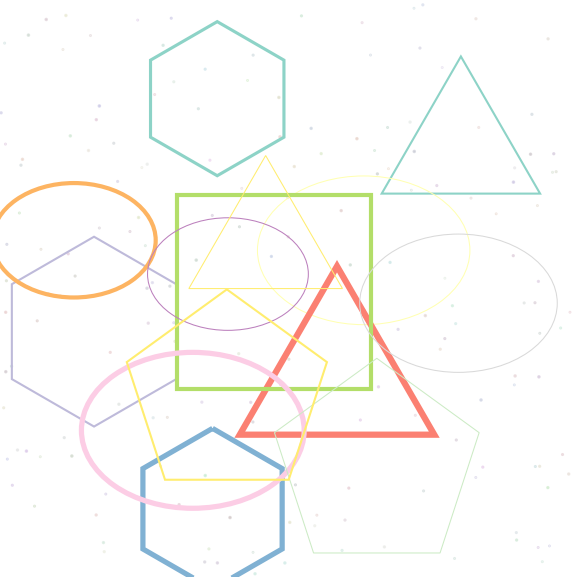[{"shape": "hexagon", "thickness": 1.5, "radius": 0.67, "center": [0.376, 0.828]}, {"shape": "triangle", "thickness": 1, "radius": 0.79, "center": [0.798, 0.743]}, {"shape": "oval", "thickness": 0.5, "radius": 0.92, "center": [0.63, 0.566]}, {"shape": "hexagon", "thickness": 1, "radius": 0.82, "center": [0.163, 0.425]}, {"shape": "triangle", "thickness": 3, "radius": 0.97, "center": [0.584, 0.344]}, {"shape": "hexagon", "thickness": 2.5, "radius": 0.7, "center": [0.368, 0.118]}, {"shape": "oval", "thickness": 2, "radius": 0.71, "center": [0.128, 0.583]}, {"shape": "square", "thickness": 2, "radius": 0.84, "center": [0.475, 0.493]}, {"shape": "oval", "thickness": 2.5, "radius": 0.96, "center": [0.334, 0.254]}, {"shape": "oval", "thickness": 0.5, "radius": 0.86, "center": [0.794, 0.474]}, {"shape": "oval", "thickness": 0.5, "radius": 0.7, "center": [0.395, 0.525]}, {"shape": "pentagon", "thickness": 0.5, "radius": 0.93, "center": [0.652, 0.192]}, {"shape": "pentagon", "thickness": 1, "radius": 0.91, "center": [0.393, 0.316]}, {"shape": "triangle", "thickness": 0.5, "radius": 0.77, "center": [0.46, 0.576]}]